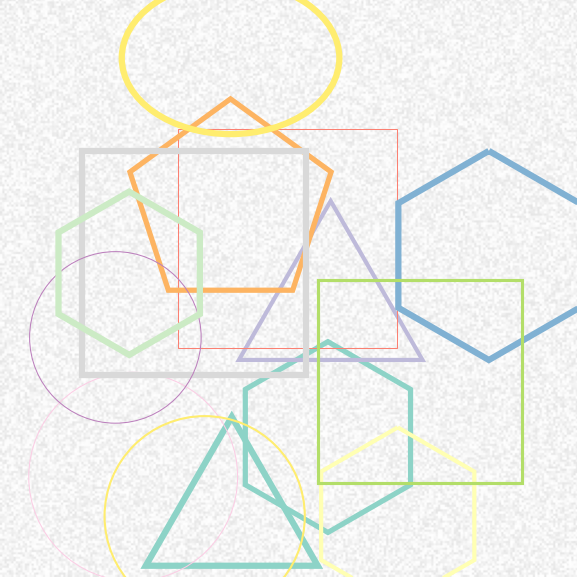[{"shape": "triangle", "thickness": 3, "radius": 0.86, "center": [0.401, 0.105]}, {"shape": "hexagon", "thickness": 2.5, "radius": 0.83, "center": [0.568, 0.242]}, {"shape": "hexagon", "thickness": 2, "radius": 0.77, "center": [0.689, 0.106]}, {"shape": "triangle", "thickness": 2, "radius": 0.92, "center": [0.573, 0.468]}, {"shape": "square", "thickness": 0.5, "radius": 0.95, "center": [0.498, 0.585]}, {"shape": "hexagon", "thickness": 3, "radius": 0.9, "center": [0.847, 0.557]}, {"shape": "pentagon", "thickness": 2.5, "radius": 0.92, "center": [0.399, 0.645]}, {"shape": "square", "thickness": 1.5, "radius": 0.88, "center": [0.728, 0.339]}, {"shape": "circle", "thickness": 0.5, "radius": 0.9, "center": [0.231, 0.174]}, {"shape": "square", "thickness": 3, "radius": 0.97, "center": [0.336, 0.543]}, {"shape": "circle", "thickness": 0.5, "radius": 0.74, "center": [0.2, 0.415]}, {"shape": "hexagon", "thickness": 3, "radius": 0.71, "center": [0.224, 0.526]}, {"shape": "circle", "thickness": 1, "radius": 0.87, "center": [0.354, 0.105]}, {"shape": "oval", "thickness": 3, "radius": 0.94, "center": [0.399, 0.899]}]